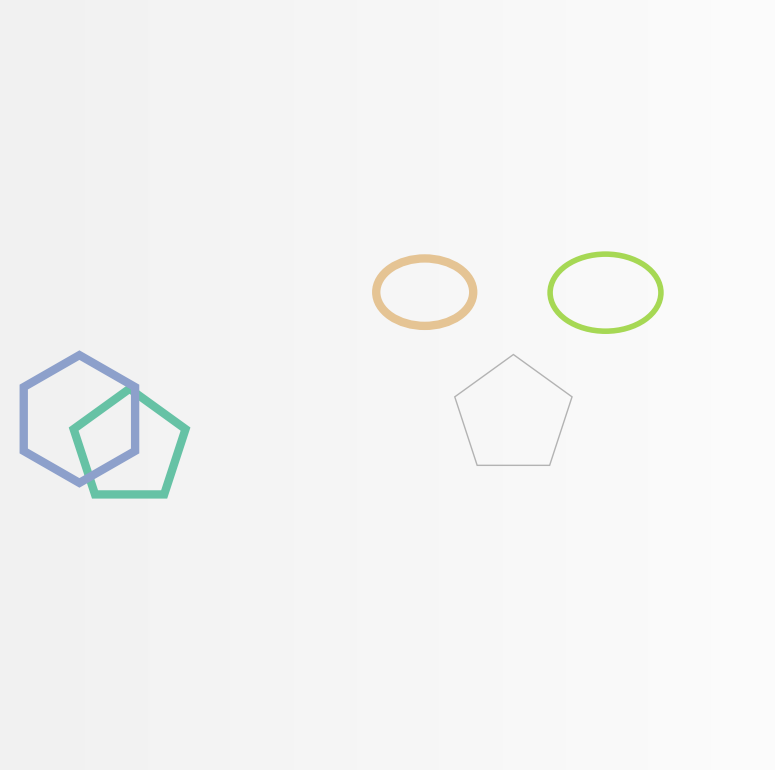[{"shape": "pentagon", "thickness": 3, "radius": 0.38, "center": [0.167, 0.419]}, {"shape": "hexagon", "thickness": 3, "radius": 0.41, "center": [0.102, 0.456]}, {"shape": "oval", "thickness": 2, "radius": 0.36, "center": [0.781, 0.62]}, {"shape": "oval", "thickness": 3, "radius": 0.31, "center": [0.548, 0.621]}, {"shape": "pentagon", "thickness": 0.5, "radius": 0.4, "center": [0.662, 0.46]}]